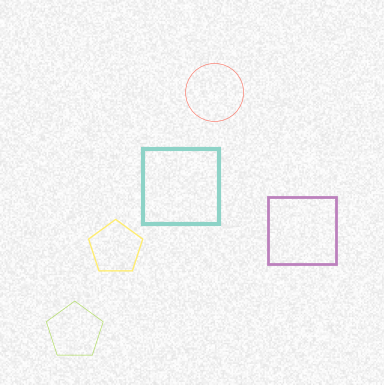[{"shape": "square", "thickness": 3, "radius": 0.49, "center": [0.47, 0.515]}, {"shape": "circle", "thickness": 0.5, "radius": 0.38, "center": [0.557, 0.76]}, {"shape": "pentagon", "thickness": 0.5, "radius": 0.39, "center": [0.194, 0.14]}, {"shape": "square", "thickness": 2, "radius": 0.44, "center": [0.784, 0.401]}, {"shape": "pentagon", "thickness": 1, "radius": 0.37, "center": [0.3, 0.356]}]